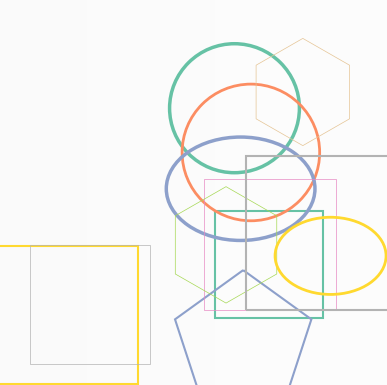[{"shape": "circle", "thickness": 2.5, "radius": 0.84, "center": [0.605, 0.719]}, {"shape": "square", "thickness": 1.5, "radius": 0.69, "center": [0.695, 0.312]}, {"shape": "circle", "thickness": 2, "radius": 0.89, "center": [0.647, 0.604]}, {"shape": "oval", "thickness": 2.5, "radius": 0.96, "center": [0.621, 0.51]}, {"shape": "pentagon", "thickness": 1.5, "radius": 0.93, "center": [0.628, 0.113]}, {"shape": "square", "thickness": 0.5, "radius": 0.85, "center": [0.696, 0.365]}, {"shape": "hexagon", "thickness": 0.5, "radius": 0.76, "center": [0.583, 0.364]}, {"shape": "oval", "thickness": 2, "radius": 0.72, "center": [0.853, 0.335]}, {"shape": "square", "thickness": 1.5, "radius": 0.9, "center": [0.176, 0.183]}, {"shape": "hexagon", "thickness": 0.5, "radius": 0.7, "center": [0.781, 0.761]}, {"shape": "square", "thickness": 1.5, "radius": 1.0, "center": [0.833, 0.394]}, {"shape": "square", "thickness": 0.5, "radius": 0.77, "center": [0.233, 0.21]}]